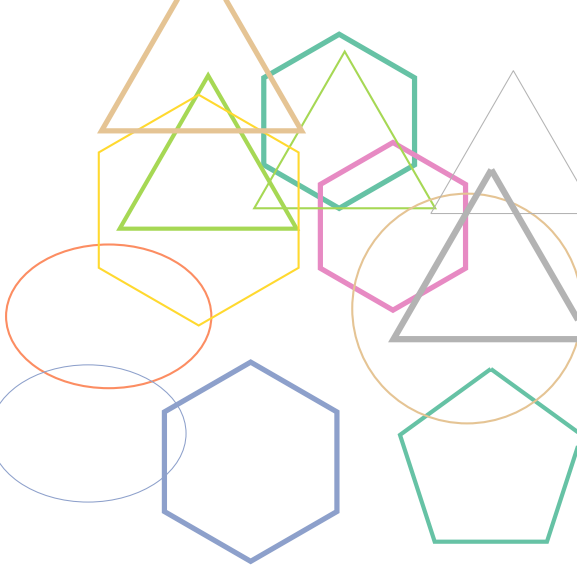[{"shape": "hexagon", "thickness": 2.5, "radius": 0.75, "center": [0.587, 0.789]}, {"shape": "pentagon", "thickness": 2, "radius": 0.83, "center": [0.85, 0.195]}, {"shape": "oval", "thickness": 1, "radius": 0.89, "center": [0.188, 0.451]}, {"shape": "oval", "thickness": 0.5, "radius": 0.85, "center": [0.152, 0.249]}, {"shape": "hexagon", "thickness": 2.5, "radius": 0.86, "center": [0.434, 0.2]}, {"shape": "hexagon", "thickness": 2.5, "radius": 0.73, "center": [0.68, 0.607]}, {"shape": "triangle", "thickness": 2, "radius": 0.88, "center": [0.36, 0.692]}, {"shape": "triangle", "thickness": 1, "radius": 0.9, "center": [0.597, 0.729]}, {"shape": "hexagon", "thickness": 1, "radius": 1.0, "center": [0.344, 0.635]}, {"shape": "circle", "thickness": 1, "radius": 0.99, "center": [0.809, 0.465]}, {"shape": "triangle", "thickness": 2.5, "radius": 1.0, "center": [0.349, 0.873]}, {"shape": "triangle", "thickness": 0.5, "radius": 0.82, "center": [0.889, 0.712]}, {"shape": "triangle", "thickness": 3, "radius": 0.98, "center": [0.851, 0.51]}]